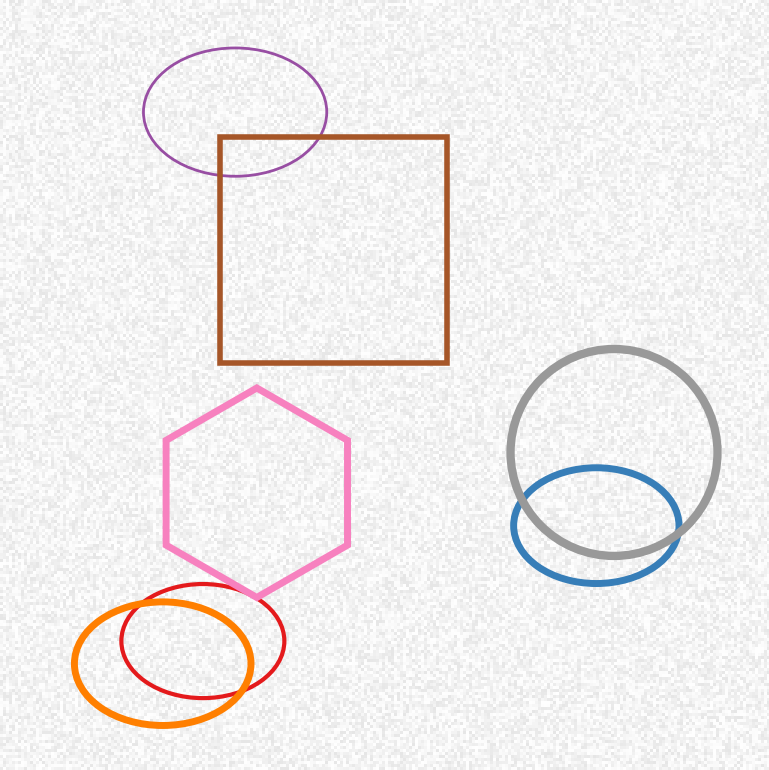[{"shape": "oval", "thickness": 1.5, "radius": 0.53, "center": [0.263, 0.167]}, {"shape": "oval", "thickness": 2.5, "radius": 0.54, "center": [0.774, 0.317]}, {"shape": "oval", "thickness": 1, "radius": 0.6, "center": [0.305, 0.854]}, {"shape": "oval", "thickness": 2.5, "radius": 0.57, "center": [0.211, 0.138]}, {"shape": "square", "thickness": 2, "radius": 0.74, "center": [0.433, 0.675]}, {"shape": "hexagon", "thickness": 2.5, "radius": 0.68, "center": [0.334, 0.36]}, {"shape": "circle", "thickness": 3, "radius": 0.67, "center": [0.797, 0.412]}]